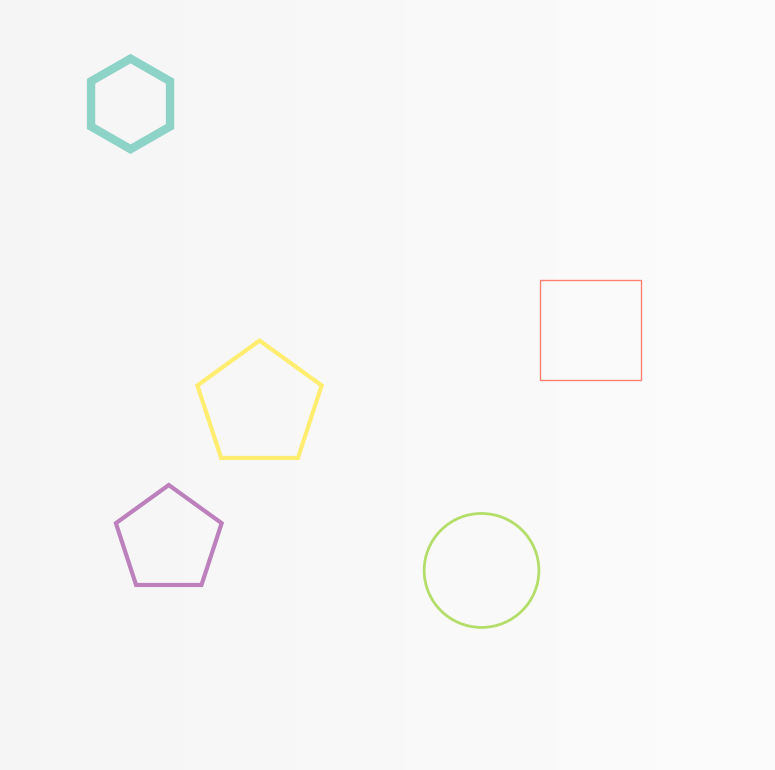[{"shape": "hexagon", "thickness": 3, "radius": 0.29, "center": [0.168, 0.865]}, {"shape": "square", "thickness": 0.5, "radius": 0.33, "center": [0.762, 0.571]}, {"shape": "circle", "thickness": 1, "radius": 0.37, "center": [0.621, 0.259]}, {"shape": "pentagon", "thickness": 1.5, "radius": 0.36, "center": [0.218, 0.298]}, {"shape": "pentagon", "thickness": 1.5, "radius": 0.42, "center": [0.335, 0.473]}]